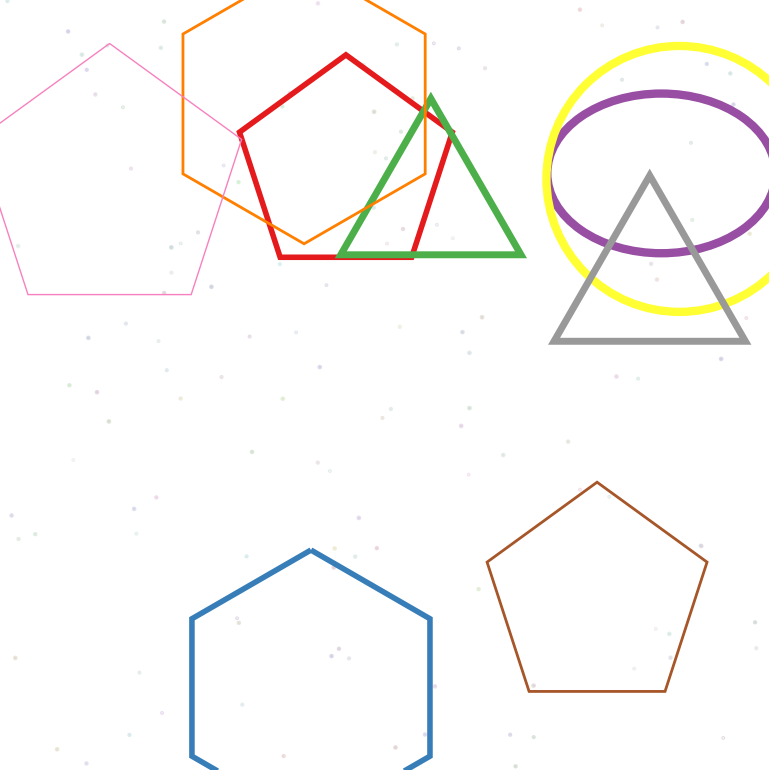[{"shape": "pentagon", "thickness": 2, "radius": 0.73, "center": [0.449, 0.783]}, {"shape": "hexagon", "thickness": 2, "radius": 0.89, "center": [0.404, 0.107]}, {"shape": "triangle", "thickness": 2.5, "radius": 0.68, "center": [0.56, 0.737]}, {"shape": "oval", "thickness": 3, "radius": 0.74, "center": [0.859, 0.775]}, {"shape": "hexagon", "thickness": 1, "radius": 0.91, "center": [0.395, 0.865]}, {"shape": "circle", "thickness": 3, "radius": 0.86, "center": [0.882, 0.768]}, {"shape": "pentagon", "thickness": 1, "radius": 0.75, "center": [0.775, 0.224]}, {"shape": "pentagon", "thickness": 0.5, "radius": 0.9, "center": [0.142, 0.763]}, {"shape": "triangle", "thickness": 2.5, "radius": 0.72, "center": [0.844, 0.629]}]